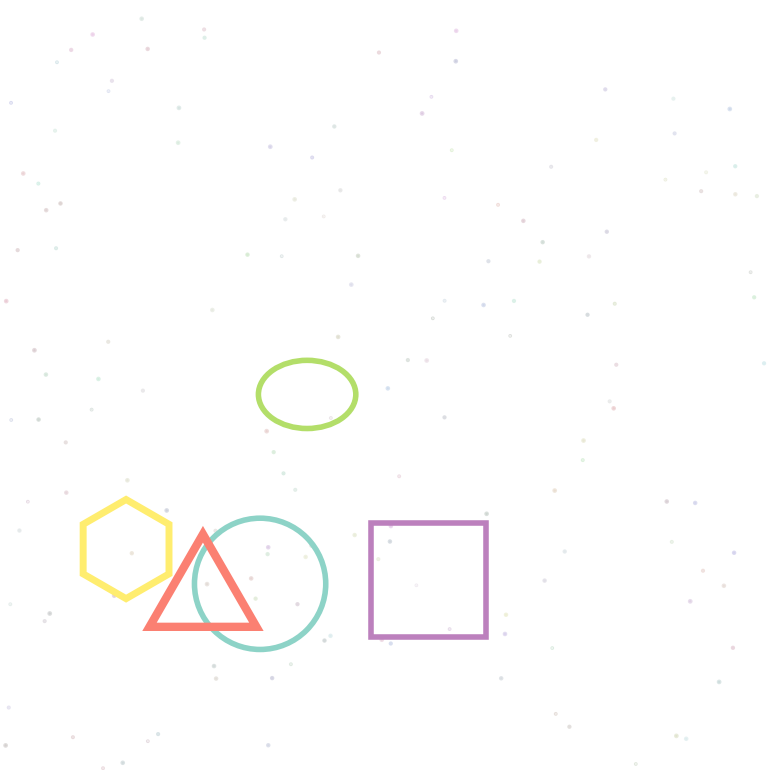[{"shape": "circle", "thickness": 2, "radius": 0.43, "center": [0.338, 0.242]}, {"shape": "triangle", "thickness": 3, "radius": 0.4, "center": [0.264, 0.226]}, {"shape": "oval", "thickness": 2, "radius": 0.32, "center": [0.399, 0.488]}, {"shape": "square", "thickness": 2, "radius": 0.37, "center": [0.556, 0.247]}, {"shape": "hexagon", "thickness": 2.5, "radius": 0.32, "center": [0.164, 0.287]}]